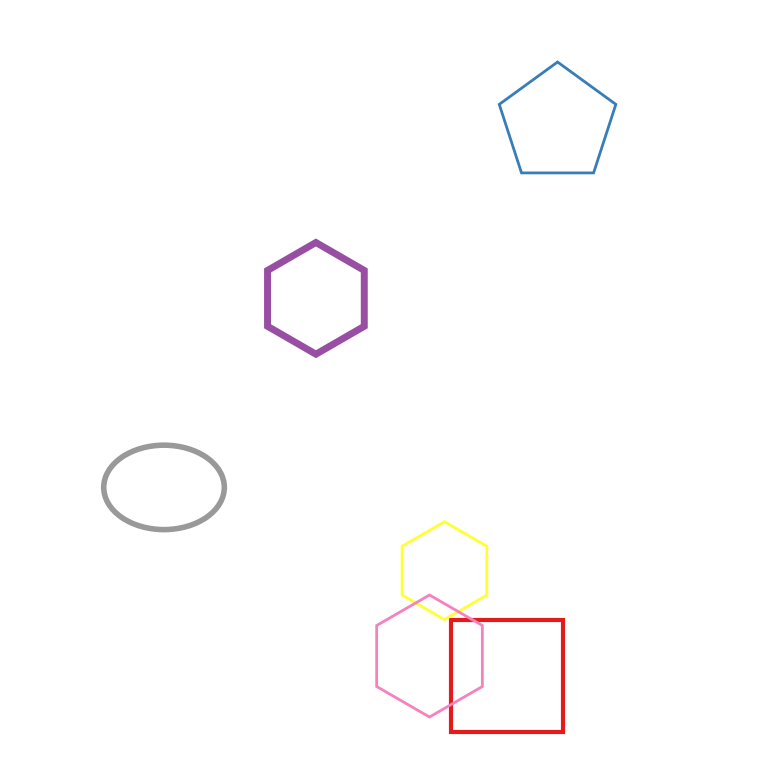[{"shape": "square", "thickness": 1.5, "radius": 0.36, "center": [0.658, 0.122]}, {"shape": "pentagon", "thickness": 1, "radius": 0.4, "center": [0.724, 0.84]}, {"shape": "hexagon", "thickness": 2.5, "radius": 0.36, "center": [0.41, 0.613]}, {"shape": "hexagon", "thickness": 1, "radius": 0.32, "center": [0.577, 0.259]}, {"shape": "hexagon", "thickness": 1, "radius": 0.4, "center": [0.558, 0.148]}, {"shape": "oval", "thickness": 2, "radius": 0.39, "center": [0.213, 0.367]}]